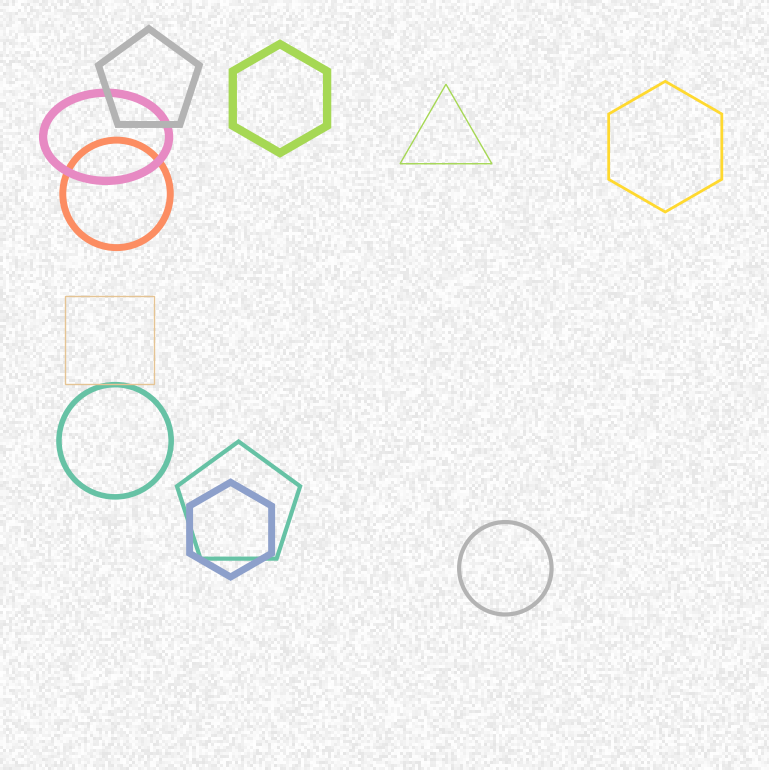[{"shape": "circle", "thickness": 2, "radius": 0.36, "center": [0.149, 0.428]}, {"shape": "pentagon", "thickness": 1.5, "radius": 0.42, "center": [0.31, 0.343]}, {"shape": "circle", "thickness": 2.5, "radius": 0.35, "center": [0.151, 0.748]}, {"shape": "hexagon", "thickness": 2.5, "radius": 0.31, "center": [0.3, 0.312]}, {"shape": "oval", "thickness": 3, "radius": 0.41, "center": [0.138, 0.822]}, {"shape": "triangle", "thickness": 0.5, "radius": 0.34, "center": [0.579, 0.822]}, {"shape": "hexagon", "thickness": 3, "radius": 0.35, "center": [0.364, 0.872]}, {"shape": "hexagon", "thickness": 1, "radius": 0.42, "center": [0.864, 0.81]}, {"shape": "square", "thickness": 0.5, "radius": 0.29, "center": [0.142, 0.559]}, {"shape": "pentagon", "thickness": 2.5, "radius": 0.34, "center": [0.193, 0.894]}, {"shape": "circle", "thickness": 1.5, "radius": 0.3, "center": [0.656, 0.262]}]